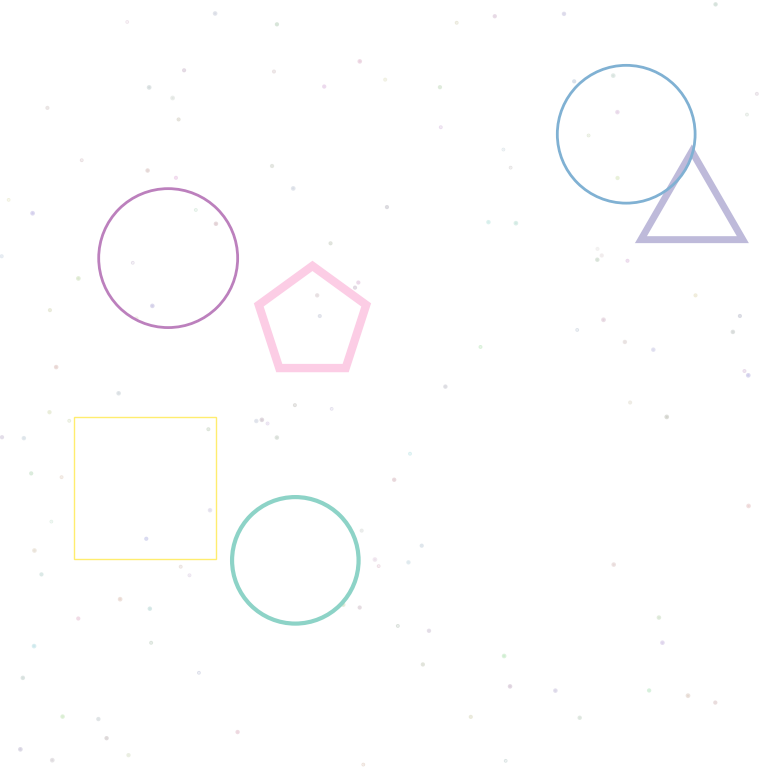[{"shape": "circle", "thickness": 1.5, "radius": 0.41, "center": [0.384, 0.272]}, {"shape": "triangle", "thickness": 2.5, "radius": 0.38, "center": [0.899, 0.727]}, {"shape": "circle", "thickness": 1, "radius": 0.45, "center": [0.813, 0.826]}, {"shape": "pentagon", "thickness": 3, "radius": 0.37, "center": [0.406, 0.581]}, {"shape": "circle", "thickness": 1, "radius": 0.45, "center": [0.218, 0.665]}, {"shape": "square", "thickness": 0.5, "radius": 0.46, "center": [0.189, 0.366]}]